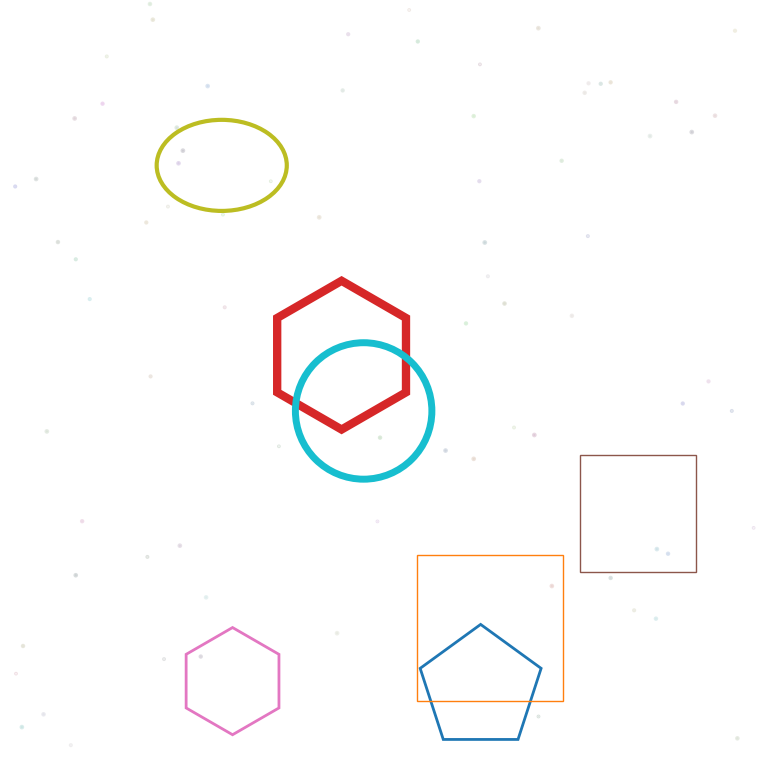[{"shape": "pentagon", "thickness": 1, "radius": 0.41, "center": [0.624, 0.106]}, {"shape": "square", "thickness": 0.5, "radius": 0.47, "center": [0.637, 0.184]}, {"shape": "hexagon", "thickness": 3, "radius": 0.48, "center": [0.444, 0.539]}, {"shape": "square", "thickness": 0.5, "radius": 0.38, "center": [0.829, 0.333]}, {"shape": "hexagon", "thickness": 1, "radius": 0.35, "center": [0.302, 0.115]}, {"shape": "oval", "thickness": 1.5, "radius": 0.42, "center": [0.288, 0.785]}, {"shape": "circle", "thickness": 2.5, "radius": 0.44, "center": [0.472, 0.466]}]